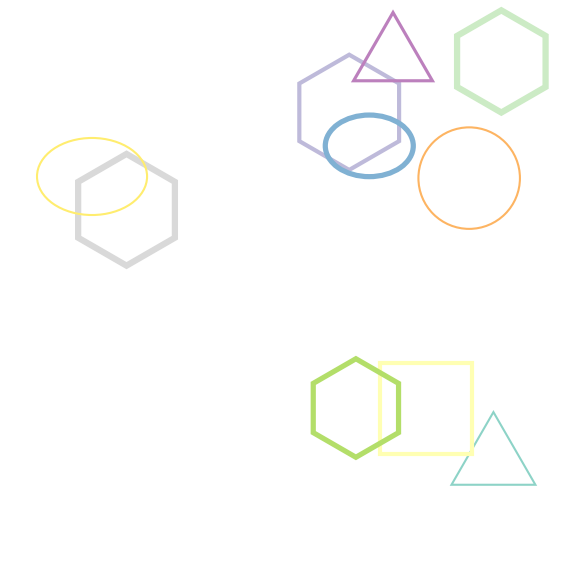[{"shape": "triangle", "thickness": 1, "radius": 0.42, "center": [0.854, 0.202]}, {"shape": "square", "thickness": 2, "radius": 0.4, "center": [0.737, 0.292]}, {"shape": "hexagon", "thickness": 2, "radius": 0.5, "center": [0.605, 0.805]}, {"shape": "oval", "thickness": 2.5, "radius": 0.38, "center": [0.639, 0.747]}, {"shape": "circle", "thickness": 1, "radius": 0.44, "center": [0.812, 0.691]}, {"shape": "hexagon", "thickness": 2.5, "radius": 0.43, "center": [0.616, 0.293]}, {"shape": "hexagon", "thickness": 3, "radius": 0.48, "center": [0.219, 0.636]}, {"shape": "triangle", "thickness": 1.5, "radius": 0.39, "center": [0.681, 0.899]}, {"shape": "hexagon", "thickness": 3, "radius": 0.44, "center": [0.868, 0.893]}, {"shape": "oval", "thickness": 1, "radius": 0.48, "center": [0.159, 0.694]}]